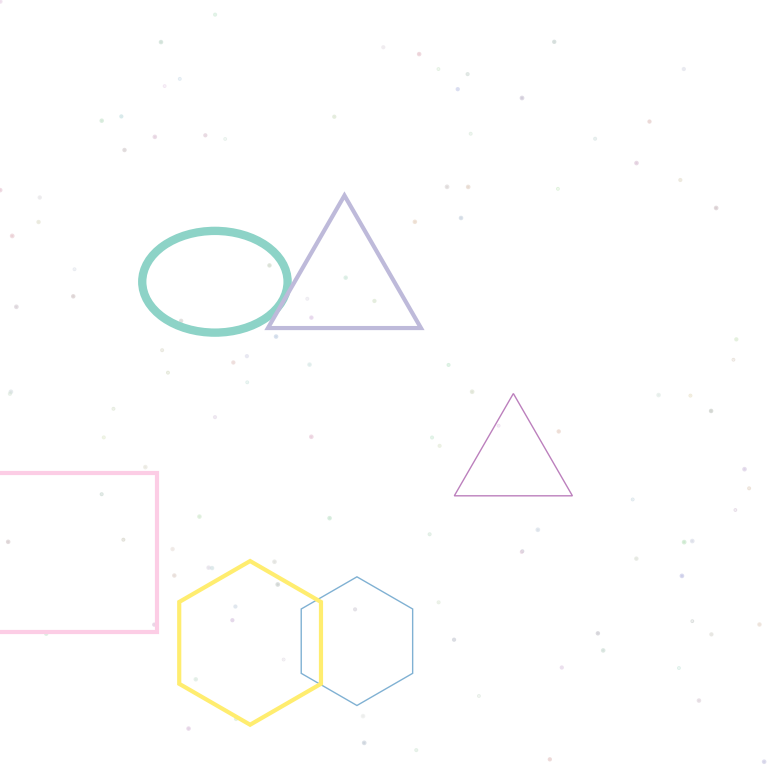[{"shape": "oval", "thickness": 3, "radius": 0.47, "center": [0.279, 0.634]}, {"shape": "triangle", "thickness": 1.5, "radius": 0.57, "center": [0.447, 0.631]}, {"shape": "hexagon", "thickness": 0.5, "radius": 0.42, "center": [0.464, 0.167]}, {"shape": "square", "thickness": 1.5, "radius": 0.51, "center": [0.101, 0.282]}, {"shape": "triangle", "thickness": 0.5, "radius": 0.44, "center": [0.667, 0.4]}, {"shape": "hexagon", "thickness": 1.5, "radius": 0.53, "center": [0.325, 0.165]}]